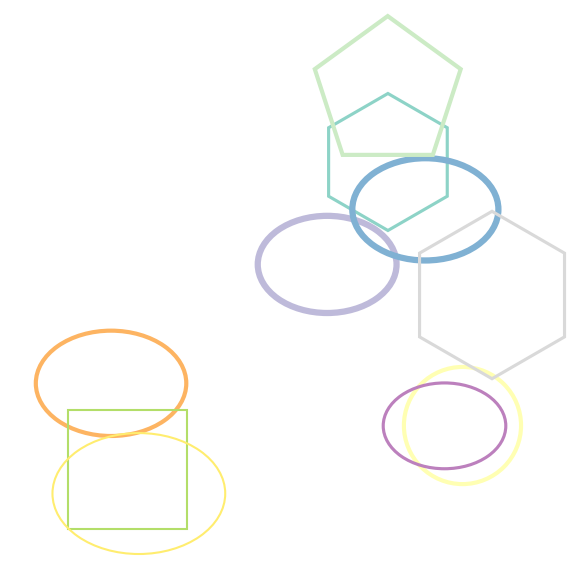[{"shape": "hexagon", "thickness": 1.5, "radius": 0.59, "center": [0.672, 0.719]}, {"shape": "circle", "thickness": 2, "radius": 0.51, "center": [0.801, 0.262]}, {"shape": "oval", "thickness": 3, "radius": 0.6, "center": [0.567, 0.541]}, {"shape": "oval", "thickness": 3, "radius": 0.63, "center": [0.737, 0.637]}, {"shape": "oval", "thickness": 2, "radius": 0.65, "center": [0.192, 0.335]}, {"shape": "square", "thickness": 1, "radius": 0.51, "center": [0.221, 0.186]}, {"shape": "hexagon", "thickness": 1.5, "radius": 0.72, "center": [0.852, 0.488]}, {"shape": "oval", "thickness": 1.5, "radius": 0.53, "center": [0.77, 0.262]}, {"shape": "pentagon", "thickness": 2, "radius": 0.66, "center": [0.671, 0.838]}, {"shape": "oval", "thickness": 1, "radius": 0.75, "center": [0.24, 0.145]}]